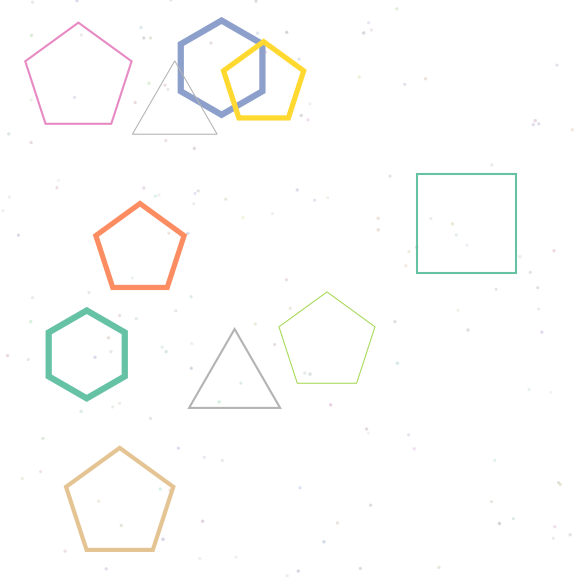[{"shape": "square", "thickness": 1, "radius": 0.43, "center": [0.807, 0.612]}, {"shape": "hexagon", "thickness": 3, "radius": 0.38, "center": [0.15, 0.385]}, {"shape": "pentagon", "thickness": 2.5, "radius": 0.4, "center": [0.242, 0.566]}, {"shape": "hexagon", "thickness": 3, "radius": 0.41, "center": [0.384, 0.882]}, {"shape": "pentagon", "thickness": 1, "radius": 0.48, "center": [0.136, 0.863]}, {"shape": "pentagon", "thickness": 0.5, "radius": 0.44, "center": [0.566, 0.406]}, {"shape": "pentagon", "thickness": 2.5, "radius": 0.36, "center": [0.456, 0.854]}, {"shape": "pentagon", "thickness": 2, "radius": 0.49, "center": [0.207, 0.126]}, {"shape": "triangle", "thickness": 0.5, "radius": 0.42, "center": [0.303, 0.809]}, {"shape": "triangle", "thickness": 1, "radius": 0.46, "center": [0.406, 0.338]}]